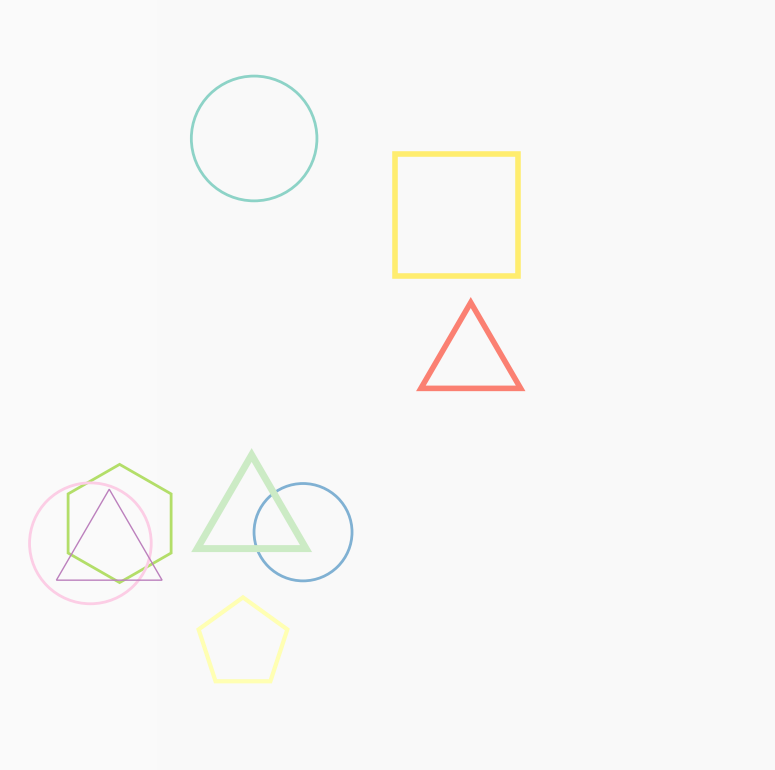[{"shape": "circle", "thickness": 1, "radius": 0.41, "center": [0.328, 0.82]}, {"shape": "pentagon", "thickness": 1.5, "radius": 0.3, "center": [0.314, 0.164]}, {"shape": "triangle", "thickness": 2, "radius": 0.37, "center": [0.607, 0.533]}, {"shape": "circle", "thickness": 1, "radius": 0.32, "center": [0.391, 0.309]}, {"shape": "hexagon", "thickness": 1, "radius": 0.38, "center": [0.154, 0.32]}, {"shape": "circle", "thickness": 1, "radius": 0.39, "center": [0.117, 0.294]}, {"shape": "triangle", "thickness": 0.5, "radius": 0.39, "center": [0.141, 0.286]}, {"shape": "triangle", "thickness": 2.5, "radius": 0.41, "center": [0.325, 0.328]}, {"shape": "square", "thickness": 2, "radius": 0.4, "center": [0.589, 0.721]}]